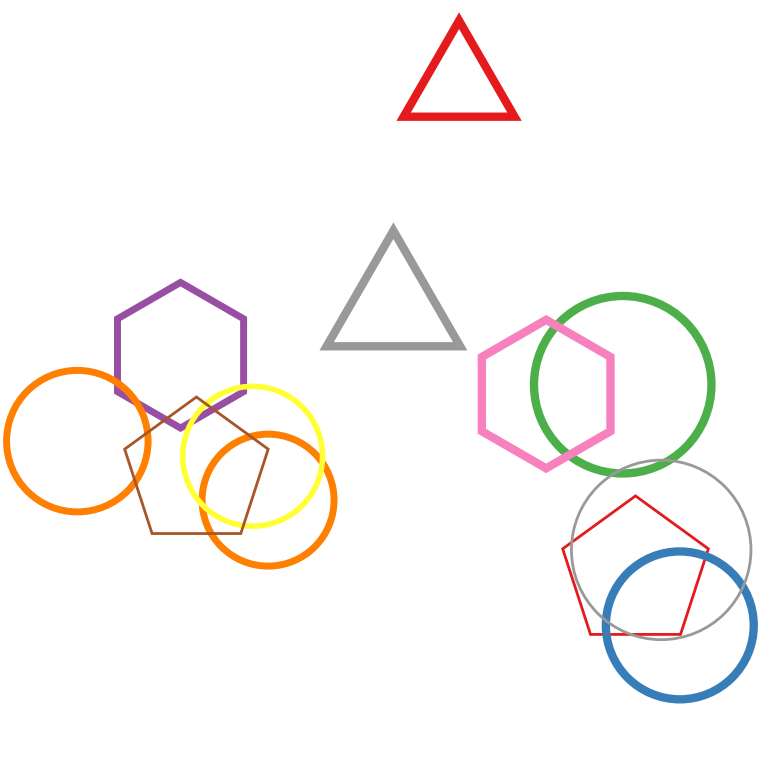[{"shape": "pentagon", "thickness": 1, "radius": 0.5, "center": [0.825, 0.257]}, {"shape": "triangle", "thickness": 3, "radius": 0.42, "center": [0.596, 0.89]}, {"shape": "circle", "thickness": 3, "radius": 0.48, "center": [0.883, 0.188]}, {"shape": "circle", "thickness": 3, "radius": 0.58, "center": [0.809, 0.5]}, {"shape": "hexagon", "thickness": 2.5, "radius": 0.47, "center": [0.234, 0.539]}, {"shape": "circle", "thickness": 2.5, "radius": 0.43, "center": [0.348, 0.35]}, {"shape": "circle", "thickness": 2.5, "radius": 0.46, "center": [0.1, 0.427]}, {"shape": "circle", "thickness": 2, "radius": 0.45, "center": [0.328, 0.407]}, {"shape": "pentagon", "thickness": 1, "radius": 0.49, "center": [0.255, 0.386]}, {"shape": "hexagon", "thickness": 3, "radius": 0.48, "center": [0.709, 0.488]}, {"shape": "circle", "thickness": 1, "radius": 0.58, "center": [0.859, 0.286]}, {"shape": "triangle", "thickness": 3, "radius": 0.5, "center": [0.511, 0.6]}]